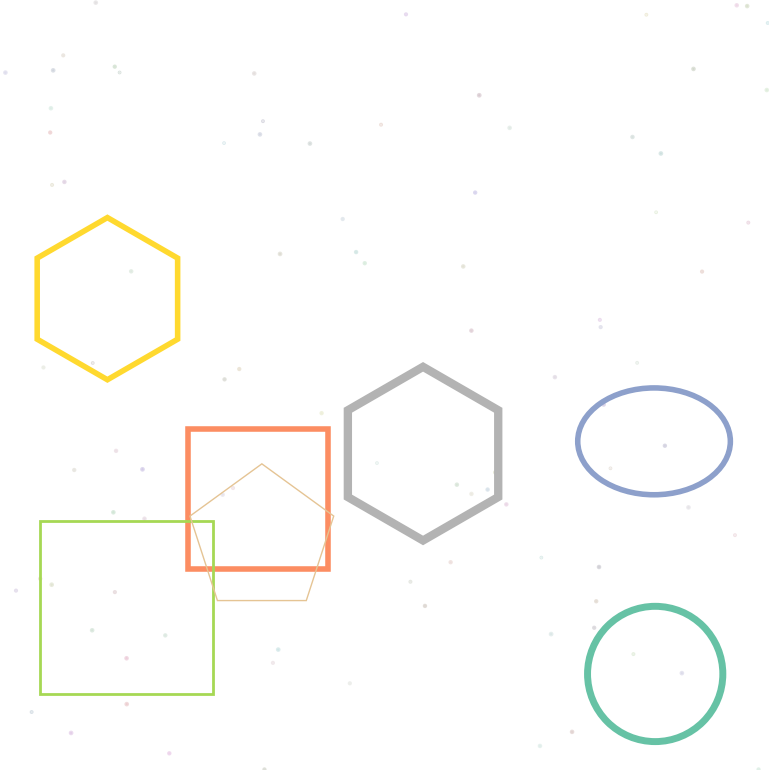[{"shape": "circle", "thickness": 2.5, "radius": 0.44, "center": [0.851, 0.125]}, {"shape": "square", "thickness": 2, "radius": 0.45, "center": [0.335, 0.352]}, {"shape": "oval", "thickness": 2, "radius": 0.5, "center": [0.849, 0.427]}, {"shape": "square", "thickness": 1, "radius": 0.56, "center": [0.165, 0.211]}, {"shape": "hexagon", "thickness": 2, "radius": 0.53, "center": [0.139, 0.612]}, {"shape": "pentagon", "thickness": 0.5, "radius": 0.49, "center": [0.34, 0.299]}, {"shape": "hexagon", "thickness": 3, "radius": 0.56, "center": [0.549, 0.411]}]